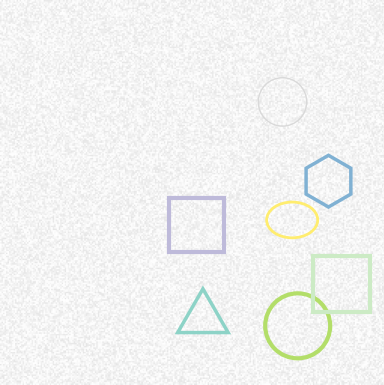[{"shape": "triangle", "thickness": 2.5, "radius": 0.38, "center": [0.527, 0.174]}, {"shape": "square", "thickness": 3, "radius": 0.36, "center": [0.511, 0.416]}, {"shape": "hexagon", "thickness": 2.5, "radius": 0.34, "center": [0.853, 0.529]}, {"shape": "circle", "thickness": 3, "radius": 0.42, "center": [0.773, 0.154]}, {"shape": "circle", "thickness": 1, "radius": 0.31, "center": [0.734, 0.735]}, {"shape": "square", "thickness": 3, "radius": 0.37, "center": [0.887, 0.262]}, {"shape": "oval", "thickness": 2, "radius": 0.33, "center": [0.759, 0.429]}]